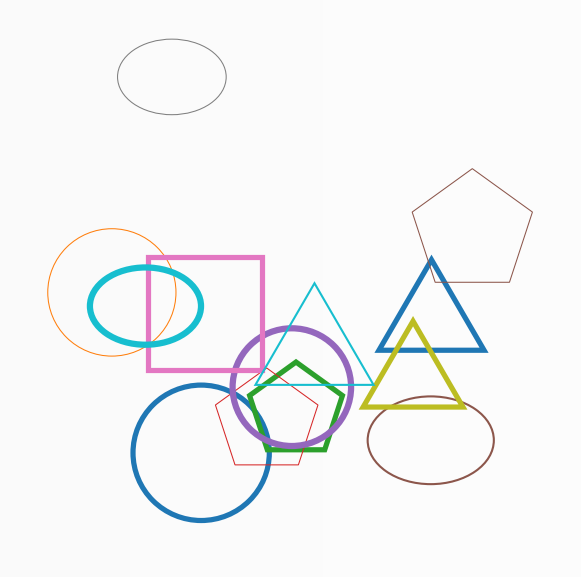[{"shape": "circle", "thickness": 2.5, "radius": 0.59, "center": [0.346, 0.215]}, {"shape": "triangle", "thickness": 2.5, "radius": 0.52, "center": [0.742, 0.445]}, {"shape": "circle", "thickness": 0.5, "radius": 0.55, "center": [0.192, 0.493]}, {"shape": "pentagon", "thickness": 2.5, "radius": 0.42, "center": [0.509, 0.288]}, {"shape": "pentagon", "thickness": 0.5, "radius": 0.46, "center": [0.459, 0.269]}, {"shape": "circle", "thickness": 3, "radius": 0.51, "center": [0.502, 0.329]}, {"shape": "pentagon", "thickness": 0.5, "radius": 0.54, "center": [0.813, 0.598]}, {"shape": "oval", "thickness": 1, "radius": 0.54, "center": [0.741, 0.237]}, {"shape": "square", "thickness": 2.5, "radius": 0.49, "center": [0.352, 0.456]}, {"shape": "oval", "thickness": 0.5, "radius": 0.47, "center": [0.296, 0.866]}, {"shape": "triangle", "thickness": 2.5, "radius": 0.5, "center": [0.711, 0.344]}, {"shape": "oval", "thickness": 3, "radius": 0.48, "center": [0.25, 0.469]}, {"shape": "triangle", "thickness": 1, "radius": 0.59, "center": [0.541, 0.391]}]